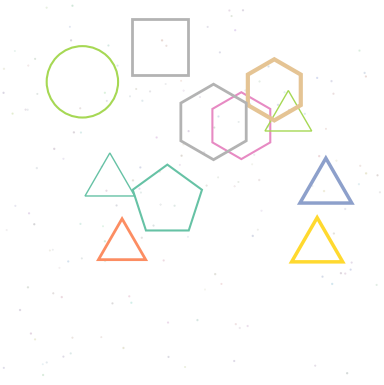[{"shape": "pentagon", "thickness": 1.5, "radius": 0.47, "center": [0.435, 0.478]}, {"shape": "triangle", "thickness": 1, "radius": 0.37, "center": [0.285, 0.528]}, {"shape": "triangle", "thickness": 2, "radius": 0.35, "center": [0.317, 0.361]}, {"shape": "triangle", "thickness": 2.5, "radius": 0.39, "center": [0.846, 0.511]}, {"shape": "hexagon", "thickness": 1.5, "radius": 0.43, "center": [0.627, 0.674]}, {"shape": "circle", "thickness": 1.5, "radius": 0.46, "center": [0.214, 0.787]}, {"shape": "triangle", "thickness": 1, "radius": 0.35, "center": [0.749, 0.695]}, {"shape": "triangle", "thickness": 2.5, "radius": 0.38, "center": [0.824, 0.358]}, {"shape": "hexagon", "thickness": 3, "radius": 0.4, "center": [0.713, 0.767]}, {"shape": "hexagon", "thickness": 2, "radius": 0.49, "center": [0.555, 0.683]}, {"shape": "square", "thickness": 2, "radius": 0.36, "center": [0.415, 0.878]}]